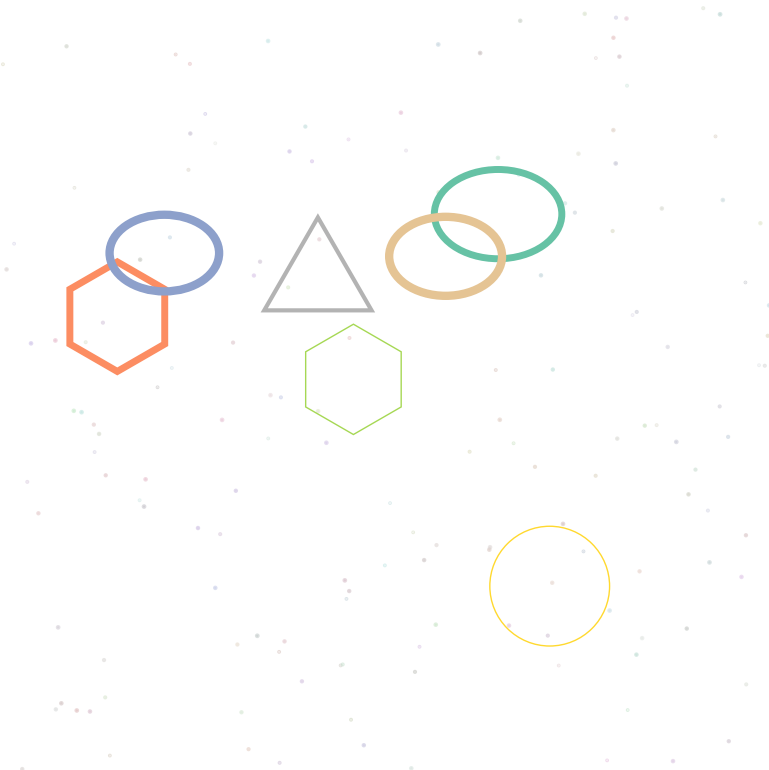[{"shape": "oval", "thickness": 2.5, "radius": 0.41, "center": [0.647, 0.722]}, {"shape": "hexagon", "thickness": 2.5, "radius": 0.36, "center": [0.152, 0.589]}, {"shape": "oval", "thickness": 3, "radius": 0.36, "center": [0.213, 0.671]}, {"shape": "hexagon", "thickness": 0.5, "radius": 0.36, "center": [0.459, 0.507]}, {"shape": "circle", "thickness": 0.5, "radius": 0.39, "center": [0.714, 0.239]}, {"shape": "oval", "thickness": 3, "radius": 0.37, "center": [0.579, 0.667]}, {"shape": "triangle", "thickness": 1.5, "radius": 0.4, "center": [0.413, 0.637]}]